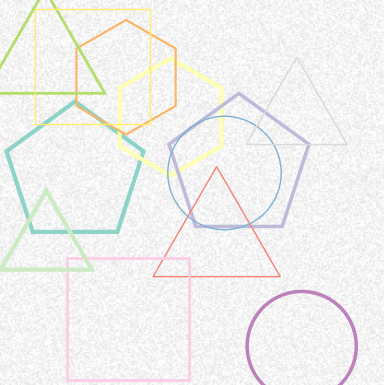[{"shape": "pentagon", "thickness": 3, "radius": 0.94, "center": [0.195, 0.549]}, {"shape": "hexagon", "thickness": 3, "radius": 0.76, "center": [0.443, 0.696]}, {"shape": "pentagon", "thickness": 2.5, "radius": 0.96, "center": [0.621, 0.566]}, {"shape": "triangle", "thickness": 1, "radius": 0.95, "center": [0.563, 0.377]}, {"shape": "circle", "thickness": 1, "radius": 0.74, "center": [0.583, 0.551]}, {"shape": "hexagon", "thickness": 1.5, "radius": 0.74, "center": [0.327, 0.799]}, {"shape": "triangle", "thickness": 2, "radius": 0.9, "center": [0.117, 0.848]}, {"shape": "square", "thickness": 2, "radius": 0.79, "center": [0.332, 0.17]}, {"shape": "triangle", "thickness": 1, "radius": 0.76, "center": [0.771, 0.7]}, {"shape": "circle", "thickness": 2.5, "radius": 0.71, "center": [0.784, 0.101]}, {"shape": "triangle", "thickness": 3, "radius": 0.68, "center": [0.12, 0.368]}, {"shape": "square", "thickness": 1, "radius": 0.75, "center": [0.24, 0.827]}]